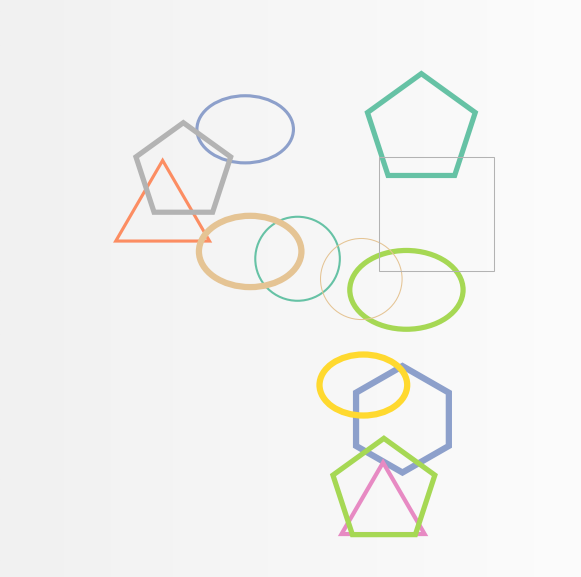[{"shape": "circle", "thickness": 1, "radius": 0.36, "center": [0.512, 0.551]}, {"shape": "pentagon", "thickness": 2.5, "radius": 0.49, "center": [0.725, 0.774]}, {"shape": "triangle", "thickness": 1.5, "radius": 0.47, "center": [0.28, 0.628]}, {"shape": "oval", "thickness": 1.5, "radius": 0.42, "center": [0.422, 0.775]}, {"shape": "hexagon", "thickness": 3, "radius": 0.46, "center": [0.692, 0.273]}, {"shape": "triangle", "thickness": 2, "radius": 0.41, "center": [0.659, 0.116]}, {"shape": "oval", "thickness": 2.5, "radius": 0.49, "center": [0.699, 0.497]}, {"shape": "pentagon", "thickness": 2.5, "radius": 0.46, "center": [0.66, 0.148]}, {"shape": "oval", "thickness": 3, "radius": 0.38, "center": [0.625, 0.332]}, {"shape": "oval", "thickness": 3, "radius": 0.44, "center": [0.43, 0.564]}, {"shape": "circle", "thickness": 0.5, "radius": 0.35, "center": [0.622, 0.516]}, {"shape": "pentagon", "thickness": 2.5, "radius": 0.43, "center": [0.315, 0.701]}, {"shape": "square", "thickness": 0.5, "radius": 0.49, "center": [0.75, 0.629]}]